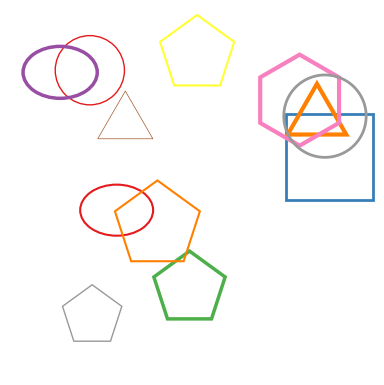[{"shape": "circle", "thickness": 1, "radius": 0.45, "center": [0.233, 0.818]}, {"shape": "oval", "thickness": 1.5, "radius": 0.47, "center": [0.303, 0.454]}, {"shape": "square", "thickness": 2, "radius": 0.56, "center": [0.855, 0.592]}, {"shape": "pentagon", "thickness": 2.5, "radius": 0.49, "center": [0.492, 0.25]}, {"shape": "oval", "thickness": 2.5, "radius": 0.48, "center": [0.156, 0.812]}, {"shape": "triangle", "thickness": 3, "radius": 0.44, "center": [0.823, 0.694]}, {"shape": "pentagon", "thickness": 1.5, "radius": 0.58, "center": [0.409, 0.415]}, {"shape": "pentagon", "thickness": 1.5, "radius": 0.51, "center": [0.512, 0.86]}, {"shape": "triangle", "thickness": 0.5, "radius": 0.41, "center": [0.325, 0.681]}, {"shape": "hexagon", "thickness": 3, "radius": 0.59, "center": [0.778, 0.74]}, {"shape": "circle", "thickness": 2, "radius": 0.54, "center": [0.844, 0.698]}, {"shape": "pentagon", "thickness": 1, "radius": 0.4, "center": [0.239, 0.179]}]